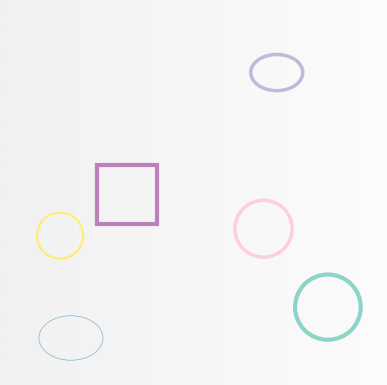[{"shape": "circle", "thickness": 3, "radius": 0.42, "center": [0.846, 0.202]}, {"shape": "oval", "thickness": 2.5, "radius": 0.34, "center": [0.714, 0.811]}, {"shape": "oval", "thickness": 0.5, "radius": 0.41, "center": [0.183, 0.122]}, {"shape": "circle", "thickness": 2.5, "radius": 0.37, "center": [0.68, 0.406]}, {"shape": "square", "thickness": 3, "radius": 0.39, "center": [0.329, 0.495]}, {"shape": "circle", "thickness": 1.5, "radius": 0.3, "center": [0.155, 0.388]}]